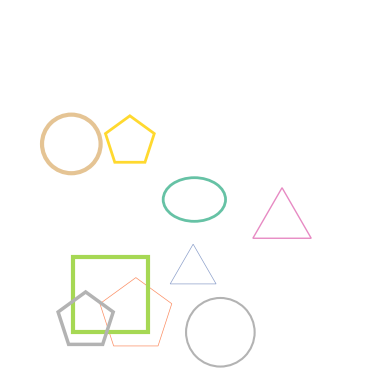[{"shape": "oval", "thickness": 2, "radius": 0.4, "center": [0.505, 0.482]}, {"shape": "pentagon", "thickness": 0.5, "radius": 0.49, "center": [0.353, 0.181]}, {"shape": "triangle", "thickness": 0.5, "radius": 0.34, "center": [0.502, 0.297]}, {"shape": "triangle", "thickness": 1, "radius": 0.44, "center": [0.733, 0.425]}, {"shape": "square", "thickness": 3, "radius": 0.49, "center": [0.286, 0.236]}, {"shape": "pentagon", "thickness": 2, "radius": 0.33, "center": [0.337, 0.632]}, {"shape": "circle", "thickness": 3, "radius": 0.38, "center": [0.185, 0.626]}, {"shape": "pentagon", "thickness": 2.5, "radius": 0.38, "center": [0.222, 0.166]}, {"shape": "circle", "thickness": 1.5, "radius": 0.45, "center": [0.572, 0.137]}]